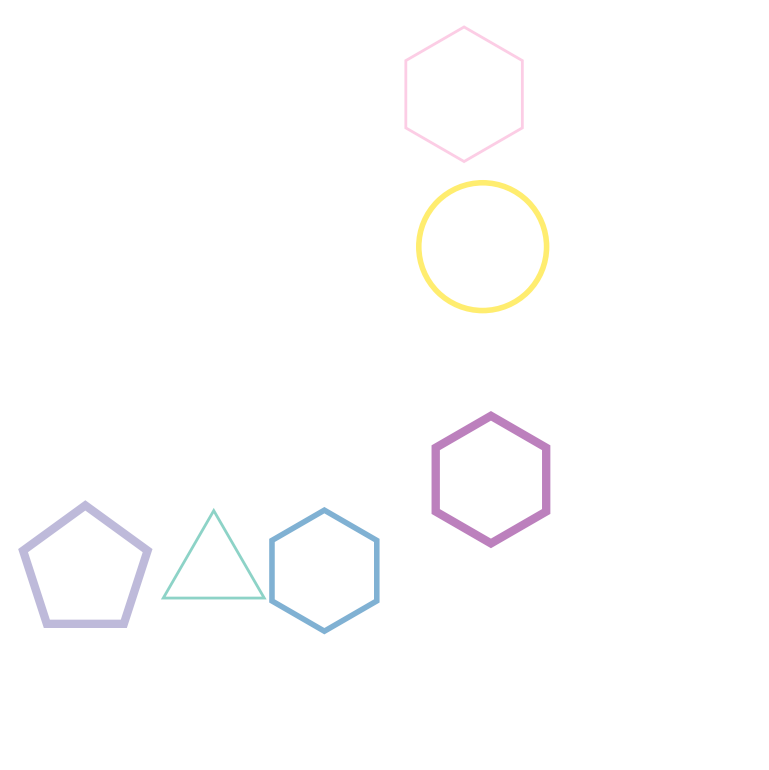[{"shape": "triangle", "thickness": 1, "radius": 0.38, "center": [0.278, 0.261]}, {"shape": "pentagon", "thickness": 3, "radius": 0.43, "center": [0.111, 0.259]}, {"shape": "hexagon", "thickness": 2, "radius": 0.39, "center": [0.421, 0.259]}, {"shape": "hexagon", "thickness": 1, "radius": 0.44, "center": [0.603, 0.878]}, {"shape": "hexagon", "thickness": 3, "radius": 0.41, "center": [0.638, 0.377]}, {"shape": "circle", "thickness": 2, "radius": 0.41, "center": [0.627, 0.68]}]